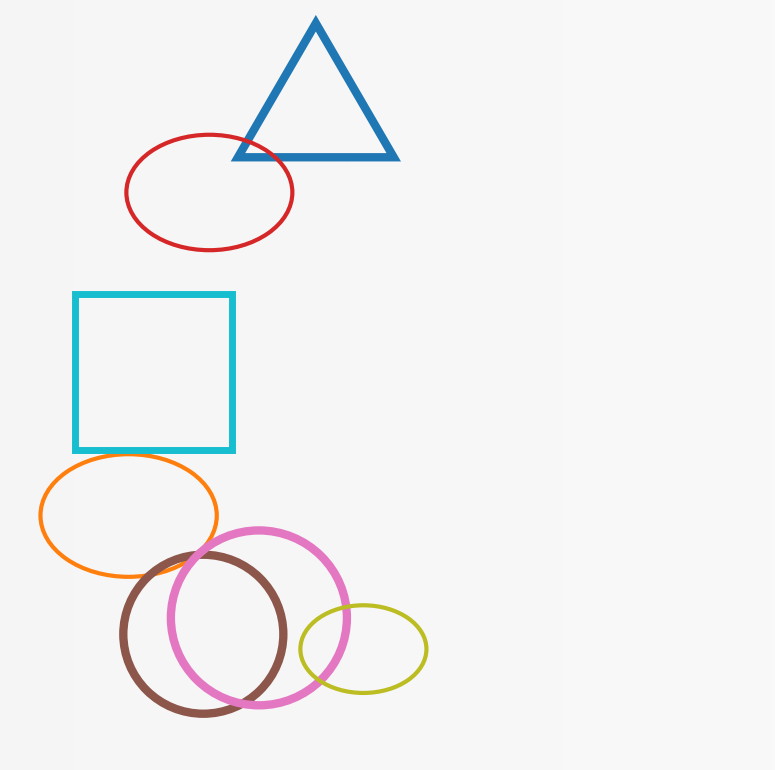[{"shape": "triangle", "thickness": 3, "radius": 0.58, "center": [0.408, 0.854]}, {"shape": "oval", "thickness": 1.5, "radius": 0.57, "center": [0.166, 0.33]}, {"shape": "oval", "thickness": 1.5, "radius": 0.54, "center": [0.27, 0.75]}, {"shape": "circle", "thickness": 3, "radius": 0.52, "center": [0.262, 0.176]}, {"shape": "circle", "thickness": 3, "radius": 0.57, "center": [0.334, 0.198]}, {"shape": "oval", "thickness": 1.5, "radius": 0.41, "center": [0.469, 0.157]}, {"shape": "square", "thickness": 2.5, "radius": 0.51, "center": [0.198, 0.517]}]